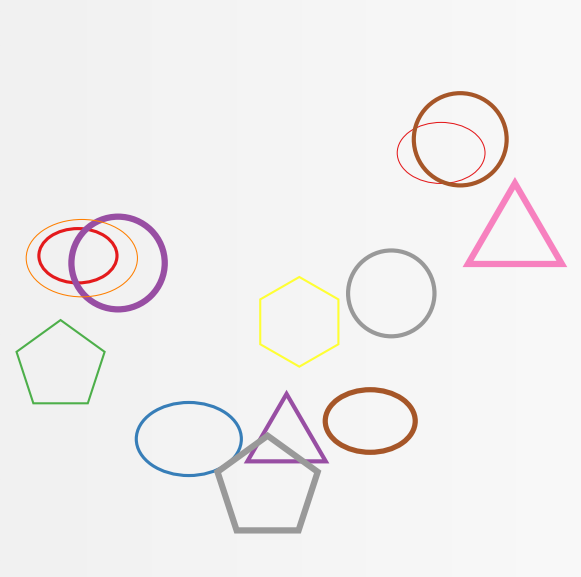[{"shape": "oval", "thickness": 1.5, "radius": 0.34, "center": [0.134, 0.556]}, {"shape": "oval", "thickness": 0.5, "radius": 0.38, "center": [0.759, 0.734]}, {"shape": "oval", "thickness": 1.5, "radius": 0.45, "center": [0.325, 0.239]}, {"shape": "pentagon", "thickness": 1, "radius": 0.4, "center": [0.104, 0.365]}, {"shape": "circle", "thickness": 3, "radius": 0.4, "center": [0.203, 0.544]}, {"shape": "triangle", "thickness": 2, "radius": 0.39, "center": [0.493, 0.239]}, {"shape": "oval", "thickness": 0.5, "radius": 0.48, "center": [0.141, 0.552]}, {"shape": "hexagon", "thickness": 1, "radius": 0.39, "center": [0.515, 0.442]}, {"shape": "oval", "thickness": 2.5, "radius": 0.39, "center": [0.637, 0.27]}, {"shape": "circle", "thickness": 2, "radius": 0.4, "center": [0.792, 0.758]}, {"shape": "triangle", "thickness": 3, "radius": 0.47, "center": [0.886, 0.589]}, {"shape": "circle", "thickness": 2, "radius": 0.37, "center": [0.673, 0.491]}, {"shape": "pentagon", "thickness": 3, "radius": 0.45, "center": [0.46, 0.154]}]